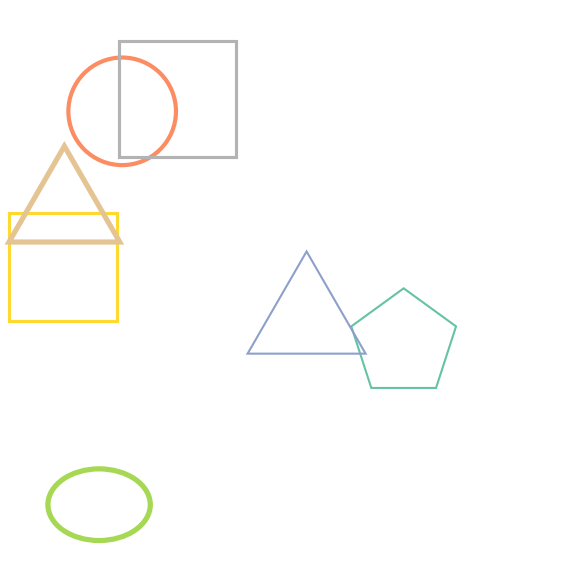[{"shape": "pentagon", "thickness": 1, "radius": 0.48, "center": [0.699, 0.405]}, {"shape": "circle", "thickness": 2, "radius": 0.47, "center": [0.212, 0.806]}, {"shape": "triangle", "thickness": 1, "radius": 0.59, "center": [0.531, 0.446]}, {"shape": "oval", "thickness": 2.5, "radius": 0.44, "center": [0.172, 0.125]}, {"shape": "square", "thickness": 1.5, "radius": 0.47, "center": [0.109, 0.537]}, {"shape": "triangle", "thickness": 2.5, "radius": 0.55, "center": [0.111, 0.635]}, {"shape": "square", "thickness": 1.5, "radius": 0.51, "center": [0.307, 0.828]}]